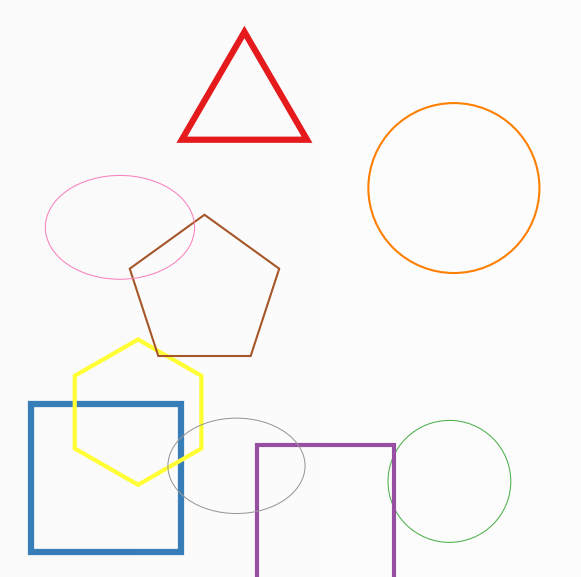[{"shape": "triangle", "thickness": 3, "radius": 0.62, "center": [0.421, 0.819]}, {"shape": "square", "thickness": 3, "radius": 0.64, "center": [0.182, 0.171]}, {"shape": "circle", "thickness": 0.5, "radius": 0.53, "center": [0.773, 0.166]}, {"shape": "square", "thickness": 2, "radius": 0.59, "center": [0.56, 0.111]}, {"shape": "circle", "thickness": 1, "radius": 0.74, "center": [0.781, 0.674]}, {"shape": "hexagon", "thickness": 2, "radius": 0.63, "center": [0.238, 0.285]}, {"shape": "pentagon", "thickness": 1, "radius": 0.68, "center": [0.352, 0.492]}, {"shape": "oval", "thickness": 0.5, "radius": 0.64, "center": [0.206, 0.605]}, {"shape": "oval", "thickness": 0.5, "radius": 0.59, "center": [0.407, 0.193]}]